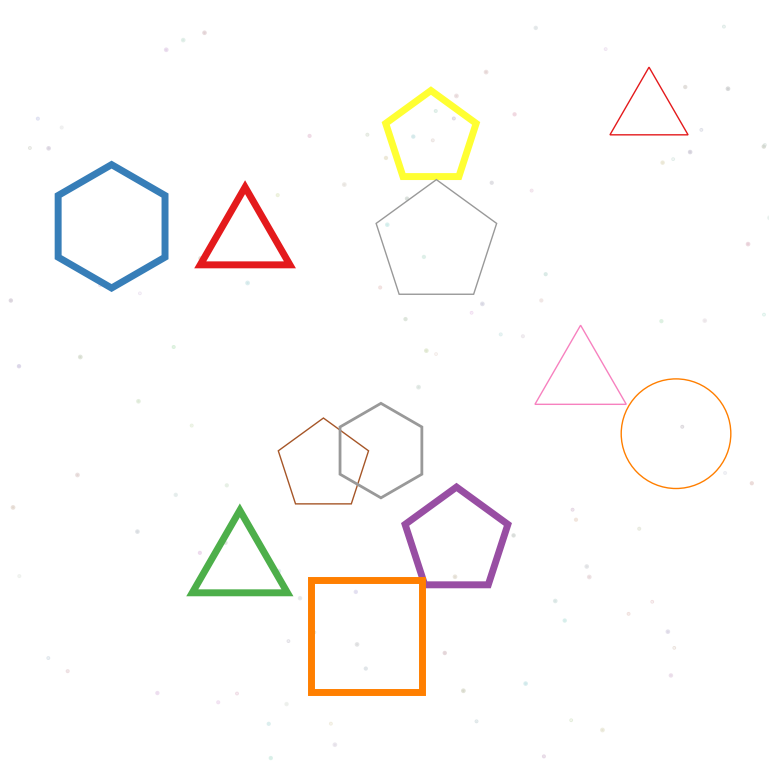[{"shape": "triangle", "thickness": 2.5, "radius": 0.34, "center": [0.318, 0.69]}, {"shape": "triangle", "thickness": 0.5, "radius": 0.29, "center": [0.843, 0.854]}, {"shape": "hexagon", "thickness": 2.5, "radius": 0.4, "center": [0.145, 0.706]}, {"shape": "triangle", "thickness": 2.5, "radius": 0.36, "center": [0.311, 0.266]}, {"shape": "pentagon", "thickness": 2.5, "radius": 0.35, "center": [0.593, 0.297]}, {"shape": "circle", "thickness": 0.5, "radius": 0.36, "center": [0.878, 0.437]}, {"shape": "square", "thickness": 2.5, "radius": 0.36, "center": [0.476, 0.174]}, {"shape": "pentagon", "thickness": 2.5, "radius": 0.31, "center": [0.56, 0.821]}, {"shape": "pentagon", "thickness": 0.5, "radius": 0.31, "center": [0.42, 0.395]}, {"shape": "triangle", "thickness": 0.5, "radius": 0.34, "center": [0.754, 0.509]}, {"shape": "pentagon", "thickness": 0.5, "radius": 0.41, "center": [0.567, 0.684]}, {"shape": "hexagon", "thickness": 1, "radius": 0.31, "center": [0.495, 0.415]}]